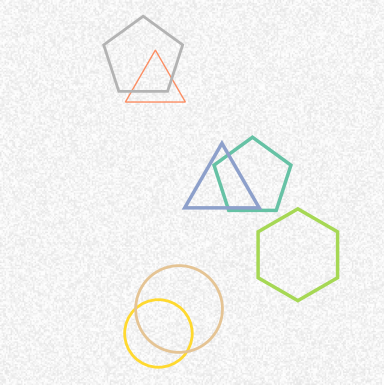[{"shape": "pentagon", "thickness": 2.5, "radius": 0.53, "center": [0.656, 0.539]}, {"shape": "triangle", "thickness": 1, "radius": 0.45, "center": [0.404, 0.78]}, {"shape": "triangle", "thickness": 2.5, "radius": 0.56, "center": [0.576, 0.516]}, {"shape": "hexagon", "thickness": 2.5, "radius": 0.6, "center": [0.774, 0.338]}, {"shape": "circle", "thickness": 2, "radius": 0.44, "center": [0.412, 0.134]}, {"shape": "circle", "thickness": 2, "radius": 0.56, "center": [0.465, 0.197]}, {"shape": "pentagon", "thickness": 2, "radius": 0.54, "center": [0.372, 0.85]}]